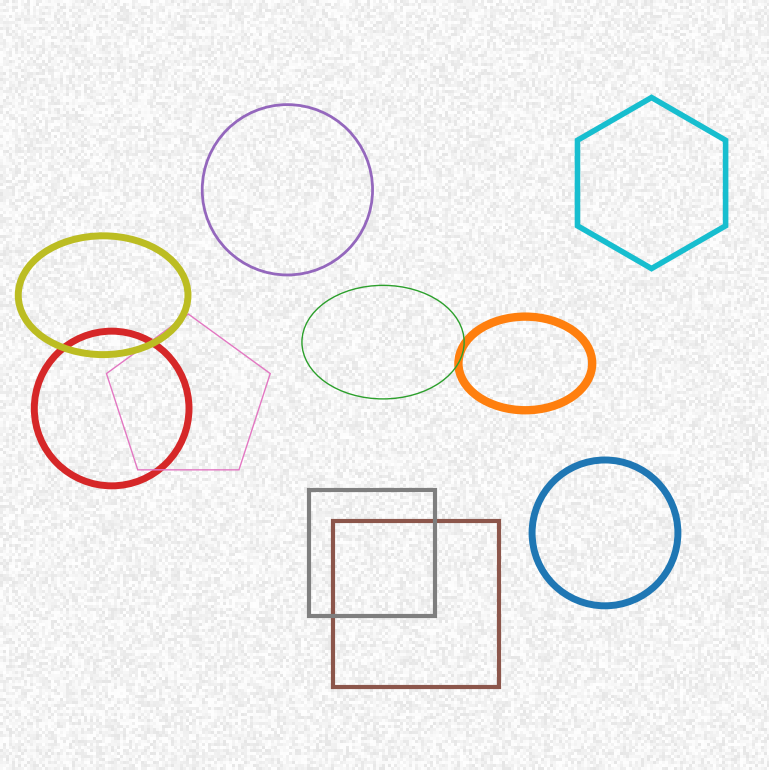[{"shape": "circle", "thickness": 2.5, "radius": 0.47, "center": [0.786, 0.308]}, {"shape": "oval", "thickness": 3, "radius": 0.43, "center": [0.682, 0.528]}, {"shape": "oval", "thickness": 0.5, "radius": 0.53, "center": [0.497, 0.556]}, {"shape": "circle", "thickness": 2.5, "radius": 0.5, "center": [0.145, 0.469]}, {"shape": "circle", "thickness": 1, "radius": 0.55, "center": [0.373, 0.754]}, {"shape": "square", "thickness": 1.5, "radius": 0.54, "center": [0.54, 0.216]}, {"shape": "pentagon", "thickness": 0.5, "radius": 0.56, "center": [0.245, 0.48]}, {"shape": "square", "thickness": 1.5, "radius": 0.41, "center": [0.483, 0.282]}, {"shape": "oval", "thickness": 2.5, "radius": 0.55, "center": [0.134, 0.617]}, {"shape": "hexagon", "thickness": 2, "radius": 0.56, "center": [0.846, 0.762]}]